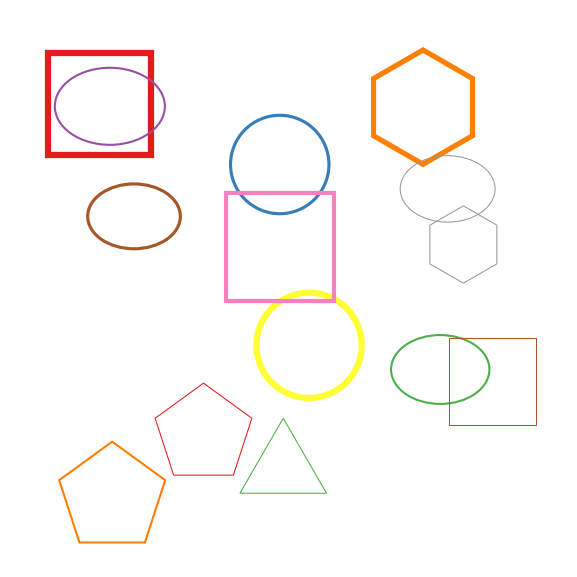[{"shape": "square", "thickness": 3, "radius": 0.44, "center": [0.172, 0.819]}, {"shape": "pentagon", "thickness": 0.5, "radius": 0.44, "center": [0.352, 0.248]}, {"shape": "circle", "thickness": 1.5, "radius": 0.43, "center": [0.484, 0.714]}, {"shape": "triangle", "thickness": 0.5, "radius": 0.43, "center": [0.49, 0.188]}, {"shape": "oval", "thickness": 1, "radius": 0.43, "center": [0.762, 0.359]}, {"shape": "oval", "thickness": 1, "radius": 0.48, "center": [0.19, 0.815]}, {"shape": "pentagon", "thickness": 1, "radius": 0.48, "center": [0.194, 0.138]}, {"shape": "hexagon", "thickness": 2.5, "radius": 0.49, "center": [0.733, 0.814]}, {"shape": "circle", "thickness": 3, "radius": 0.46, "center": [0.535, 0.401]}, {"shape": "square", "thickness": 0.5, "radius": 0.38, "center": [0.853, 0.339]}, {"shape": "oval", "thickness": 1.5, "radius": 0.4, "center": [0.232, 0.625]}, {"shape": "square", "thickness": 2, "radius": 0.47, "center": [0.485, 0.572]}, {"shape": "oval", "thickness": 0.5, "radius": 0.41, "center": [0.775, 0.672]}, {"shape": "hexagon", "thickness": 0.5, "radius": 0.33, "center": [0.802, 0.576]}]